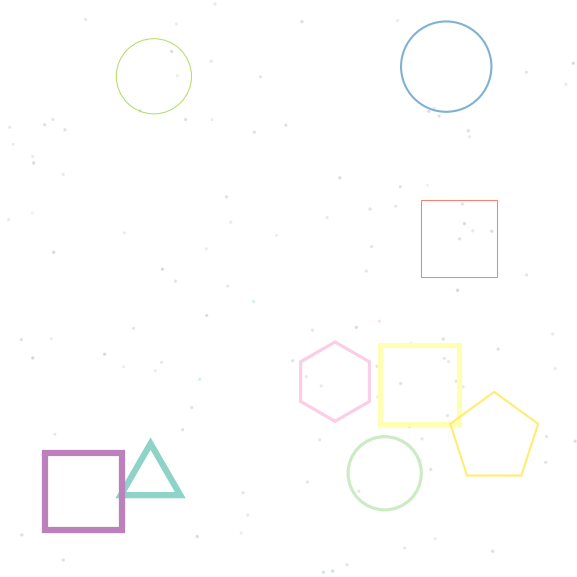[{"shape": "triangle", "thickness": 3, "radius": 0.3, "center": [0.261, 0.171]}, {"shape": "square", "thickness": 2.5, "radius": 0.34, "center": [0.726, 0.333]}, {"shape": "square", "thickness": 0.5, "radius": 0.33, "center": [0.795, 0.586]}, {"shape": "circle", "thickness": 1, "radius": 0.39, "center": [0.773, 0.884]}, {"shape": "circle", "thickness": 0.5, "radius": 0.33, "center": [0.266, 0.867]}, {"shape": "hexagon", "thickness": 1.5, "radius": 0.34, "center": [0.58, 0.338]}, {"shape": "square", "thickness": 3, "radius": 0.33, "center": [0.145, 0.148]}, {"shape": "circle", "thickness": 1.5, "radius": 0.32, "center": [0.666, 0.18]}, {"shape": "pentagon", "thickness": 1, "radius": 0.4, "center": [0.856, 0.24]}]